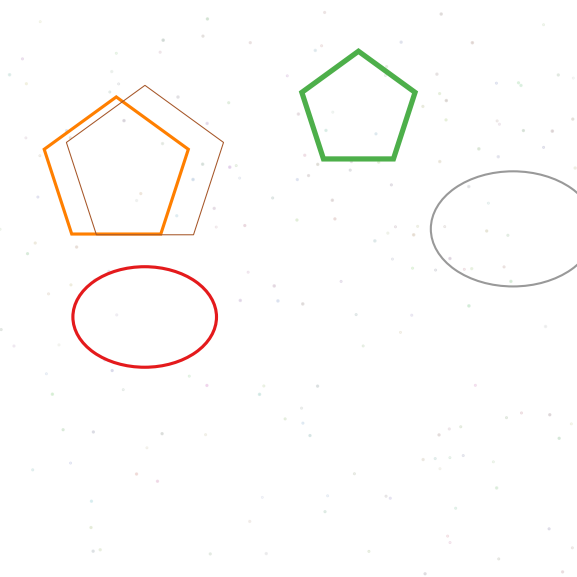[{"shape": "oval", "thickness": 1.5, "radius": 0.62, "center": [0.251, 0.45]}, {"shape": "pentagon", "thickness": 2.5, "radius": 0.52, "center": [0.621, 0.807]}, {"shape": "pentagon", "thickness": 1.5, "radius": 0.66, "center": [0.201, 0.7]}, {"shape": "pentagon", "thickness": 0.5, "radius": 0.72, "center": [0.251, 0.708]}, {"shape": "oval", "thickness": 1, "radius": 0.71, "center": [0.888, 0.603]}]